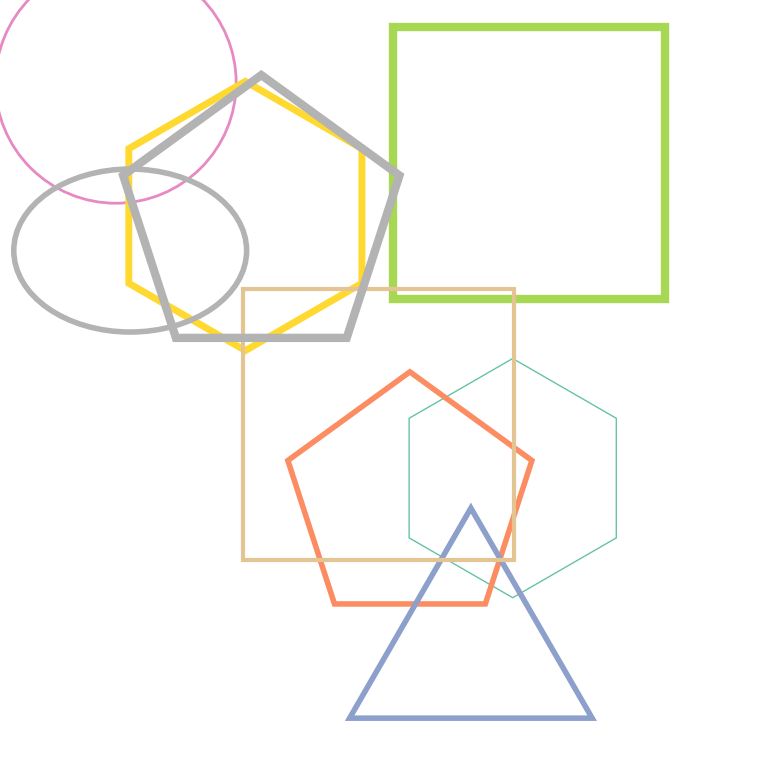[{"shape": "hexagon", "thickness": 0.5, "radius": 0.78, "center": [0.666, 0.379]}, {"shape": "pentagon", "thickness": 2, "radius": 0.83, "center": [0.532, 0.35]}, {"shape": "triangle", "thickness": 2, "radius": 0.91, "center": [0.612, 0.158]}, {"shape": "circle", "thickness": 1, "radius": 0.78, "center": [0.15, 0.892]}, {"shape": "square", "thickness": 3, "radius": 0.88, "center": [0.687, 0.788]}, {"shape": "hexagon", "thickness": 2.5, "radius": 0.87, "center": [0.319, 0.72]}, {"shape": "square", "thickness": 1.5, "radius": 0.88, "center": [0.492, 0.449]}, {"shape": "oval", "thickness": 2, "radius": 0.76, "center": [0.169, 0.675]}, {"shape": "pentagon", "thickness": 3, "radius": 0.94, "center": [0.339, 0.714]}]